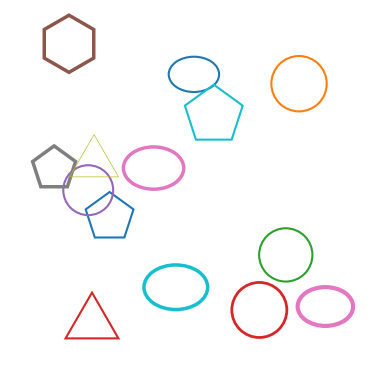[{"shape": "oval", "thickness": 1.5, "radius": 0.33, "center": [0.504, 0.807]}, {"shape": "pentagon", "thickness": 1.5, "radius": 0.33, "center": [0.285, 0.436]}, {"shape": "circle", "thickness": 1.5, "radius": 0.36, "center": [0.777, 0.783]}, {"shape": "circle", "thickness": 1.5, "radius": 0.35, "center": [0.742, 0.338]}, {"shape": "circle", "thickness": 2, "radius": 0.36, "center": [0.674, 0.195]}, {"shape": "triangle", "thickness": 1.5, "radius": 0.4, "center": [0.239, 0.161]}, {"shape": "circle", "thickness": 1.5, "radius": 0.32, "center": [0.229, 0.506]}, {"shape": "hexagon", "thickness": 2.5, "radius": 0.37, "center": [0.179, 0.886]}, {"shape": "oval", "thickness": 2.5, "radius": 0.39, "center": [0.399, 0.563]}, {"shape": "oval", "thickness": 3, "radius": 0.36, "center": [0.845, 0.204]}, {"shape": "pentagon", "thickness": 2.5, "radius": 0.29, "center": [0.141, 0.562]}, {"shape": "triangle", "thickness": 0.5, "radius": 0.37, "center": [0.244, 0.577]}, {"shape": "oval", "thickness": 2.5, "radius": 0.41, "center": [0.457, 0.254]}, {"shape": "pentagon", "thickness": 1.5, "radius": 0.39, "center": [0.555, 0.701]}]